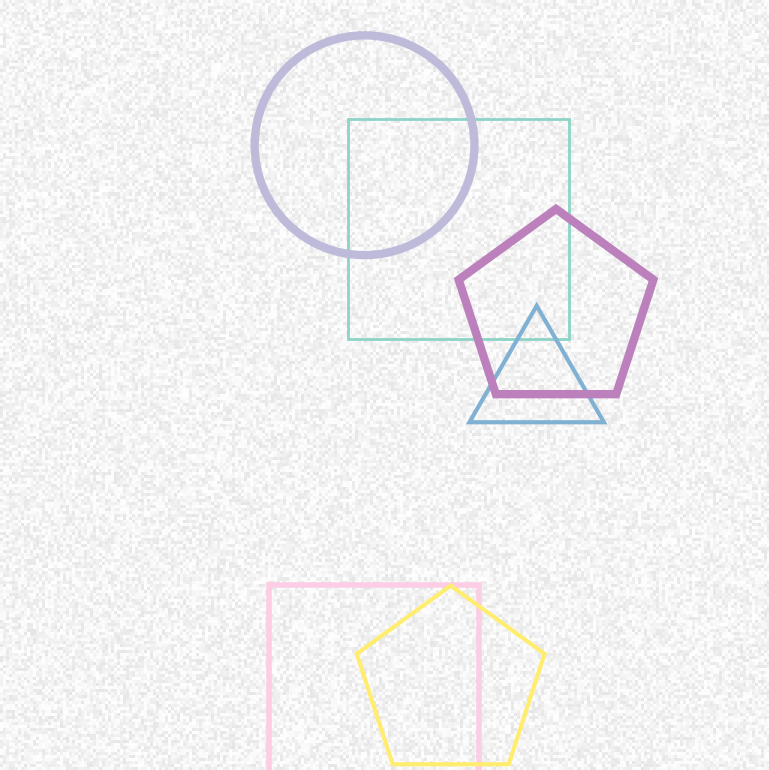[{"shape": "square", "thickness": 1, "radius": 0.72, "center": [0.596, 0.702]}, {"shape": "circle", "thickness": 3, "radius": 0.71, "center": [0.473, 0.811]}, {"shape": "triangle", "thickness": 1.5, "radius": 0.5, "center": [0.697, 0.502]}, {"shape": "square", "thickness": 2, "radius": 0.68, "center": [0.486, 0.103]}, {"shape": "pentagon", "thickness": 3, "radius": 0.66, "center": [0.722, 0.596]}, {"shape": "pentagon", "thickness": 1.5, "radius": 0.64, "center": [0.585, 0.111]}]